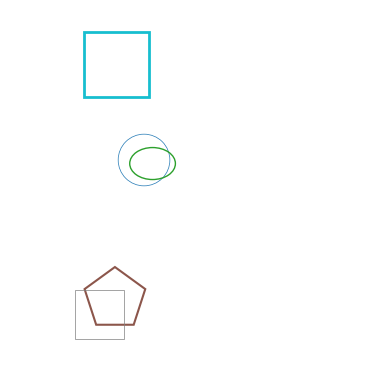[{"shape": "circle", "thickness": 0.5, "radius": 0.34, "center": [0.374, 0.584]}, {"shape": "oval", "thickness": 1, "radius": 0.3, "center": [0.396, 0.575]}, {"shape": "pentagon", "thickness": 1.5, "radius": 0.41, "center": [0.299, 0.224]}, {"shape": "square", "thickness": 0.5, "radius": 0.32, "center": [0.26, 0.182]}, {"shape": "square", "thickness": 2, "radius": 0.42, "center": [0.303, 0.832]}]